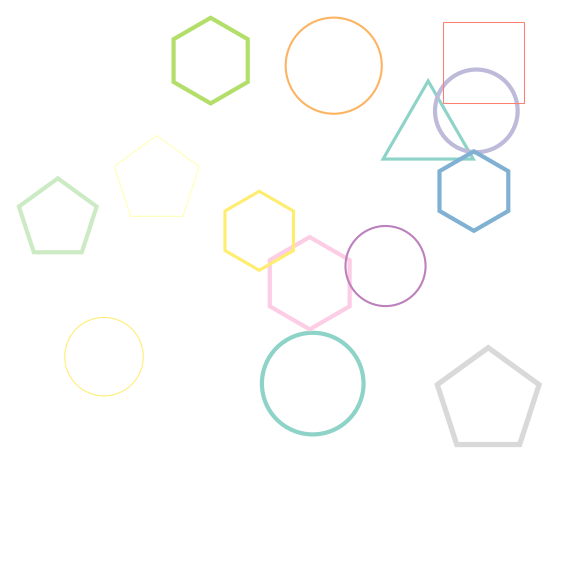[{"shape": "triangle", "thickness": 1.5, "radius": 0.45, "center": [0.741, 0.769]}, {"shape": "circle", "thickness": 2, "radius": 0.44, "center": [0.542, 0.335]}, {"shape": "pentagon", "thickness": 0.5, "radius": 0.39, "center": [0.272, 0.687]}, {"shape": "circle", "thickness": 2, "radius": 0.36, "center": [0.825, 0.807]}, {"shape": "square", "thickness": 0.5, "radius": 0.35, "center": [0.837, 0.891]}, {"shape": "hexagon", "thickness": 2, "radius": 0.34, "center": [0.821, 0.668]}, {"shape": "circle", "thickness": 1, "radius": 0.42, "center": [0.578, 0.885]}, {"shape": "hexagon", "thickness": 2, "radius": 0.37, "center": [0.365, 0.894]}, {"shape": "hexagon", "thickness": 2, "radius": 0.4, "center": [0.536, 0.509]}, {"shape": "pentagon", "thickness": 2.5, "radius": 0.46, "center": [0.845, 0.304]}, {"shape": "circle", "thickness": 1, "radius": 0.35, "center": [0.668, 0.538]}, {"shape": "pentagon", "thickness": 2, "radius": 0.35, "center": [0.1, 0.62]}, {"shape": "hexagon", "thickness": 1.5, "radius": 0.34, "center": [0.449, 0.6]}, {"shape": "circle", "thickness": 0.5, "radius": 0.34, "center": [0.18, 0.382]}]